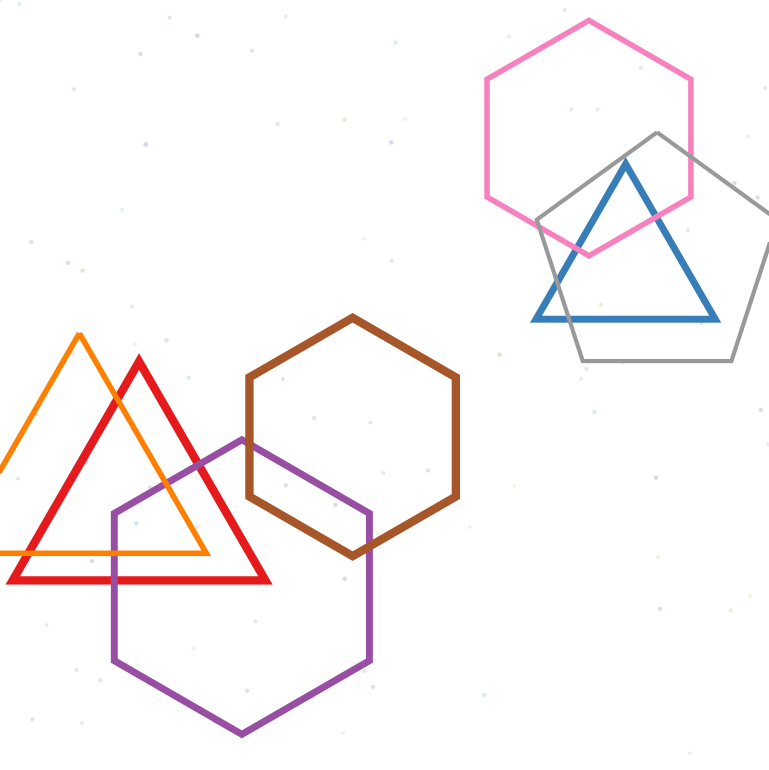[{"shape": "triangle", "thickness": 3, "radius": 0.95, "center": [0.181, 0.341]}, {"shape": "triangle", "thickness": 2.5, "radius": 0.67, "center": [0.813, 0.653]}, {"shape": "hexagon", "thickness": 2.5, "radius": 0.96, "center": [0.314, 0.238]}, {"shape": "triangle", "thickness": 2, "radius": 0.95, "center": [0.103, 0.377]}, {"shape": "hexagon", "thickness": 3, "radius": 0.77, "center": [0.458, 0.433]}, {"shape": "hexagon", "thickness": 2, "radius": 0.76, "center": [0.765, 0.821]}, {"shape": "pentagon", "thickness": 1.5, "radius": 0.82, "center": [0.853, 0.664]}]